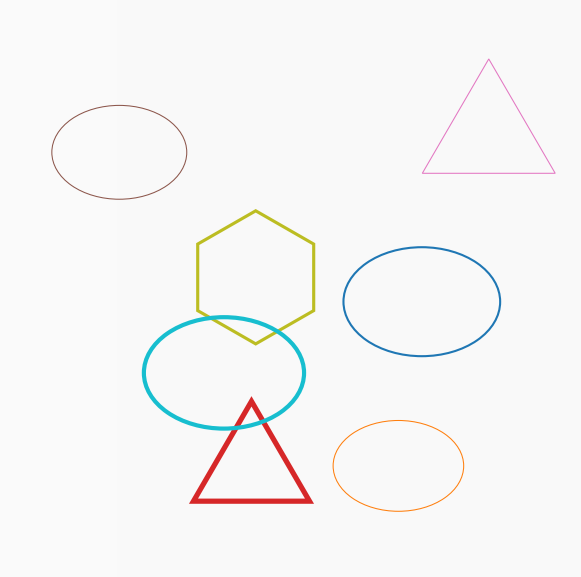[{"shape": "oval", "thickness": 1, "radius": 0.67, "center": [0.726, 0.477]}, {"shape": "oval", "thickness": 0.5, "radius": 0.56, "center": [0.685, 0.192]}, {"shape": "triangle", "thickness": 2.5, "radius": 0.58, "center": [0.433, 0.189]}, {"shape": "oval", "thickness": 0.5, "radius": 0.58, "center": [0.205, 0.735]}, {"shape": "triangle", "thickness": 0.5, "radius": 0.66, "center": [0.841, 0.765]}, {"shape": "hexagon", "thickness": 1.5, "radius": 0.58, "center": [0.44, 0.519]}, {"shape": "oval", "thickness": 2, "radius": 0.69, "center": [0.385, 0.353]}]